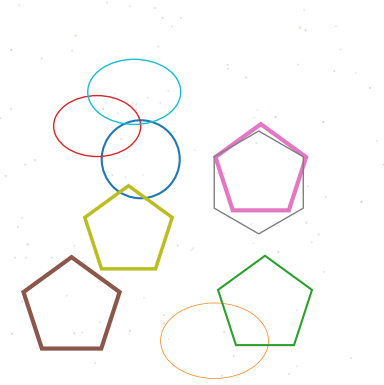[{"shape": "circle", "thickness": 1.5, "radius": 0.51, "center": [0.366, 0.586]}, {"shape": "oval", "thickness": 0.5, "radius": 0.7, "center": [0.557, 0.115]}, {"shape": "pentagon", "thickness": 1.5, "radius": 0.64, "center": [0.688, 0.207]}, {"shape": "oval", "thickness": 1, "radius": 0.57, "center": [0.252, 0.673]}, {"shape": "pentagon", "thickness": 3, "radius": 0.66, "center": [0.186, 0.201]}, {"shape": "pentagon", "thickness": 3, "radius": 0.62, "center": [0.677, 0.554]}, {"shape": "hexagon", "thickness": 1, "radius": 0.67, "center": [0.672, 0.526]}, {"shape": "pentagon", "thickness": 2.5, "radius": 0.6, "center": [0.334, 0.398]}, {"shape": "oval", "thickness": 1, "radius": 0.6, "center": [0.349, 0.761]}]